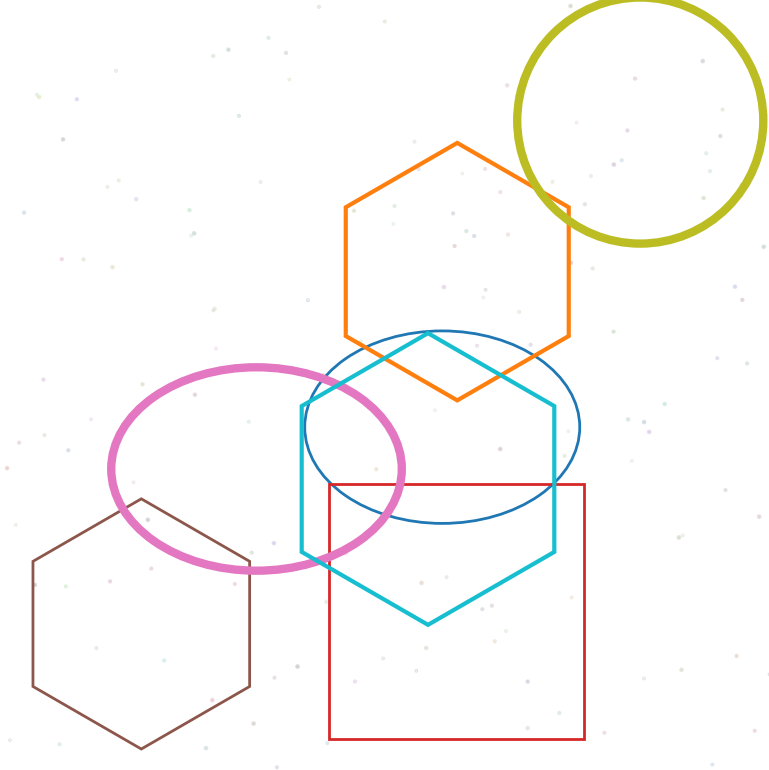[{"shape": "oval", "thickness": 1, "radius": 0.89, "center": [0.574, 0.445]}, {"shape": "hexagon", "thickness": 1.5, "radius": 0.84, "center": [0.594, 0.647]}, {"shape": "square", "thickness": 1, "radius": 0.83, "center": [0.593, 0.206]}, {"shape": "hexagon", "thickness": 1, "radius": 0.81, "center": [0.184, 0.19]}, {"shape": "oval", "thickness": 3, "radius": 0.94, "center": [0.333, 0.391]}, {"shape": "circle", "thickness": 3, "radius": 0.8, "center": [0.832, 0.843]}, {"shape": "hexagon", "thickness": 1.5, "radius": 0.95, "center": [0.556, 0.378]}]